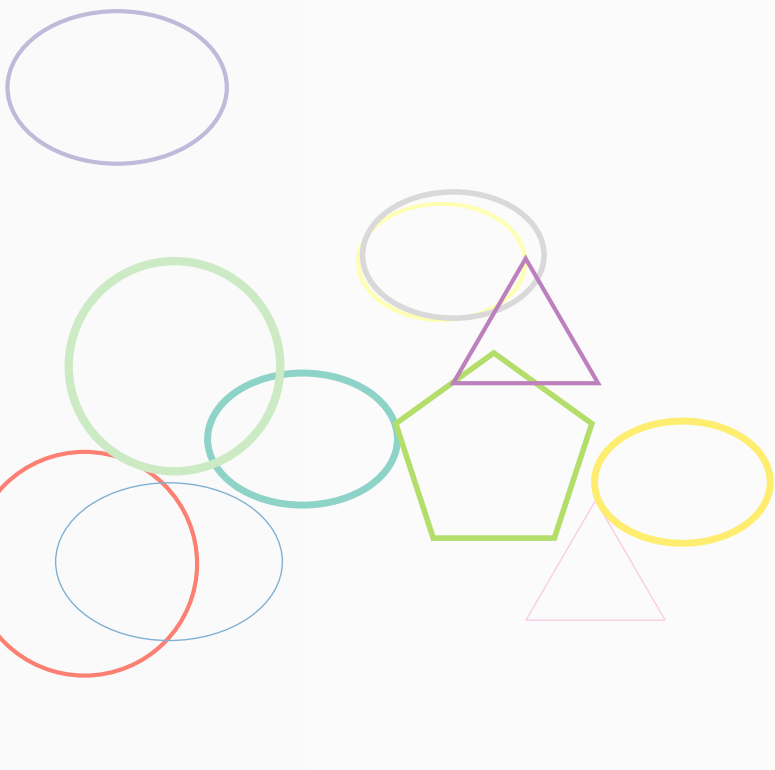[{"shape": "oval", "thickness": 2.5, "radius": 0.61, "center": [0.39, 0.43]}, {"shape": "oval", "thickness": 1.5, "radius": 0.54, "center": [0.57, 0.66]}, {"shape": "oval", "thickness": 1.5, "radius": 0.71, "center": [0.151, 0.886]}, {"shape": "circle", "thickness": 1.5, "radius": 0.73, "center": [0.109, 0.268]}, {"shape": "oval", "thickness": 0.5, "radius": 0.73, "center": [0.218, 0.271]}, {"shape": "pentagon", "thickness": 2, "radius": 0.66, "center": [0.637, 0.409]}, {"shape": "triangle", "thickness": 0.5, "radius": 0.52, "center": [0.768, 0.246]}, {"shape": "oval", "thickness": 2, "radius": 0.59, "center": [0.585, 0.669]}, {"shape": "triangle", "thickness": 1.5, "radius": 0.54, "center": [0.678, 0.556]}, {"shape": "circle", "thickness": 3, "radius": 0.68, "center": [0.225, 0.524]}, {"shape": "oval", "thickness": 2.5, "radius": 0.57, "center": [0.881, 0.374]}]